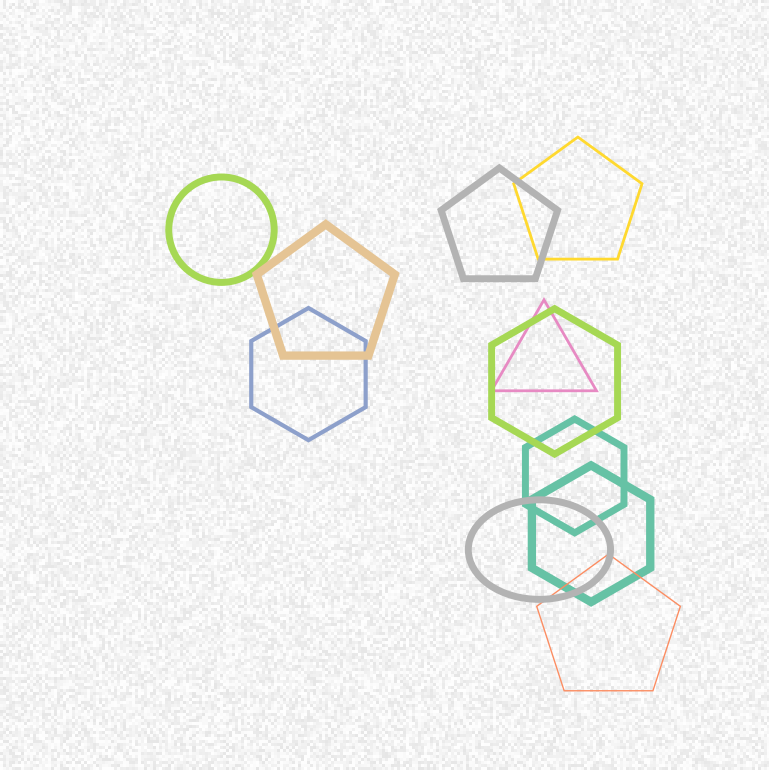[{"shape": "hexagon", "thickness": 3, "radius": 0.44, "center": [0.768, 0.307]}, {"shape": "hexagon", "thickness": 2.5, "radius": 0.37, "center": [0.746, 0.382]}, {"shape": "pentagon", "thickness": 0.5, "radius": 0.49, "center": [0.79, 0.182]}, {"shape": "hexagon", "thickness": 1.5, "radius": 0.43, "center": [0.401, 0.514]}, {"shape": "triangle", "thickness": 1, "radius": 0.39, "center": [0.706, 0.532]}, {"shape": "hexagon", "thickness": 2.5, "radius": 0.47, "center": [0.72, 0.505]}, {"shape": "circle", "thickness": 2.5, "radius": 0.34, "center": [0.288, 0.702]}, {"shape": "pentagon", "thickness": 1, "radius": 0.44, "center": [0.75, 0.734]}, {"shape": "pentagon", "thickness": 3, "radius": 0.47, "center": [0.423, 0.614]}, {"shape": "pentagon", "thickness": 2.5, "radius": 0.4, "center": [0.649, 0.702]}, {"shape": "oval", "thickness": 2.5, "radius": 0.46, "center": [0.701, 0.286]}]